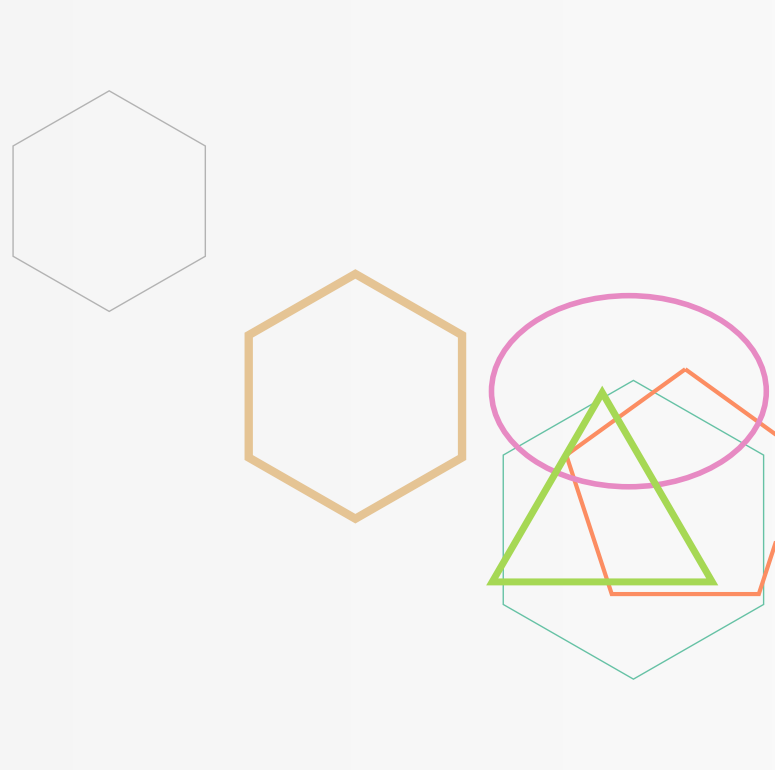[{"shape": "hexagon", "thickness": 0.5, "radius": 0.97, "center": [0.817, 0.312]}, {"shape": "pentagon", "thickness": 1.5, "radius": 0.81, "center": [0.884, 0.359]}, {"shape": "oval", "thickness": 2, "radius": 0.89, "center": [0.811, 0.492]}, {"shape": "triangle", "thickness": 2.5, "radius": 0.82, "center": [0.777, 0.326]}, {"shape": "hexagon", "thickness": 3, "radius": 0.79, "center": [0.459, 0.485]}, {"shape": "hexagon", "thickness": 0.5, "radius": 0.72, "center": [0.141, 0.739]}]